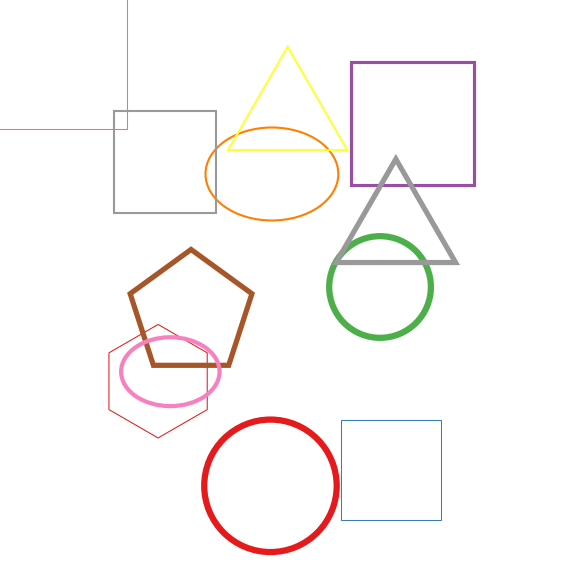[{"shape": "circle", "thickness": 3, "radius": 0.57, "center": [0.468, 0.158]}, {"shape": "hexagon", "thickness": 0.5, "radius": 0.49, "center": [0.274, 0.339]}, {"shape": "square", "thickness": 0.5, "radius": 0.43, "center": [0.676, 0.186]}, {"shape": "circle", "thickness": 3, "radius": 0.44, "center": [0.658, 0.502]}, {"shape": "square", "thickness": 1.5, "radius": 0.53, "center": [0.715, 0.785]}, {"shape": "square", "thickness": 0.5, "radius": 0.58, "center": [0.105, 0.891]}, {"shape": "oval", "thickness": 1, "radius": 0.58, "center": [0.471, 0.698]}, {"shape": "triangle", "thickness": 1, "radius": 0.6, "center": [0.498, 0.799]}, {"shape": "pentagon", "thickness": 2.5, "radius": 0.55, "center": [0.331, 0.456]}, {"shape": "oval", "thickness": 2, "radius": 0.43, "center": [0.295, 0.356]}, {"shape": "triangle", "thickness": 2.5, "radius": 0.6, "center": [0.685, 0.604]}, {"shape": "square", "thickness": 1, "radius": 0.44, "center": [0.285, 0.718]}]